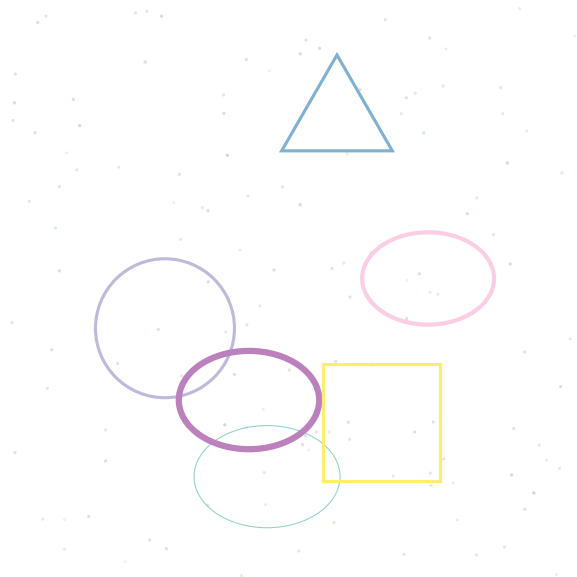[{"shape": "oval", "thickness": 0.5, "radius": 0.63, "center": [0.462, 0.174]}, {"shape": "circle", "thickness": 1.5, "radius": 0.6, "center": [0.286, 0.431]}, {"shape": "triangle", "thickness": 1.5, "radius": 0.55, "center": [0.584, 0.793]}, {"shape": "oval", "thickness": 2, "radius": 0.57, "center": [0.741, 0.517]}, {"shape": "oval", "thickness": 3, "radius": 0.61, "center": [0.431, 0.306]}, {"shape": "square", "thickness": 1.5, "radius": 0.51, "center": [0.661, 0.267]}]